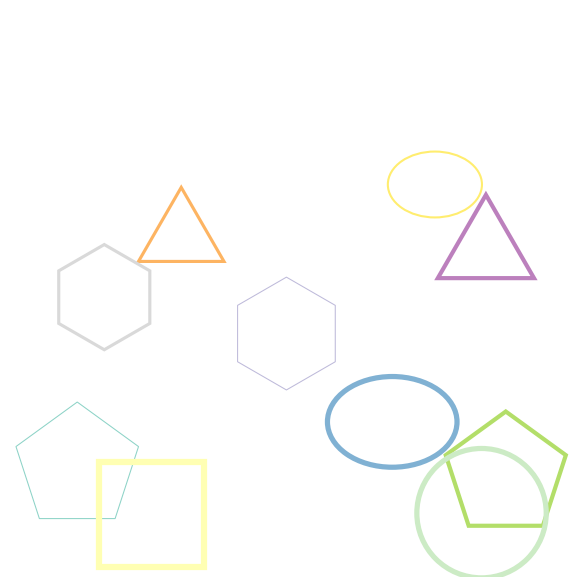[{"shape": "pentagon", "thickness": 0.5, "radius": 0.56, "center": [0.134, 0.191]}, {"shape": "square", "thickness": 3, "radius": 0.46, "center": [0.262, 0.108]}, {"shape": "hexagon", "thickness": 0.5, "radius": 0.49, "center": [0.496, 0.422]}, {"shape": "oval", "thickness": 2.5, "radius": 0.56, "center": [0.679, 0.269]}, {"shape": "triangle", "thickness": 1.5, "radius": 0.43, "center": [0.314, 0.589]}, {"shape": "pentagon", "thickness": 2, "radius": 0.55, "center": [0.876, 0.177]}, {"shape": "hexagon", "thickness": 1.5, "radius": 0.46, "center": [0.181, 0.485]}, {"shape": "triangle", "thickness": 2, "radius": 0.48, "center": [0.841, 0.566]}, {"shape": "circle", "thickness": 2.5, "radius": 0.56, "center": [0.834, 0.111]}, {"shape": "oval", "thickness": 1, "radius": 0.41, "center": [0.753, 0.68]}]